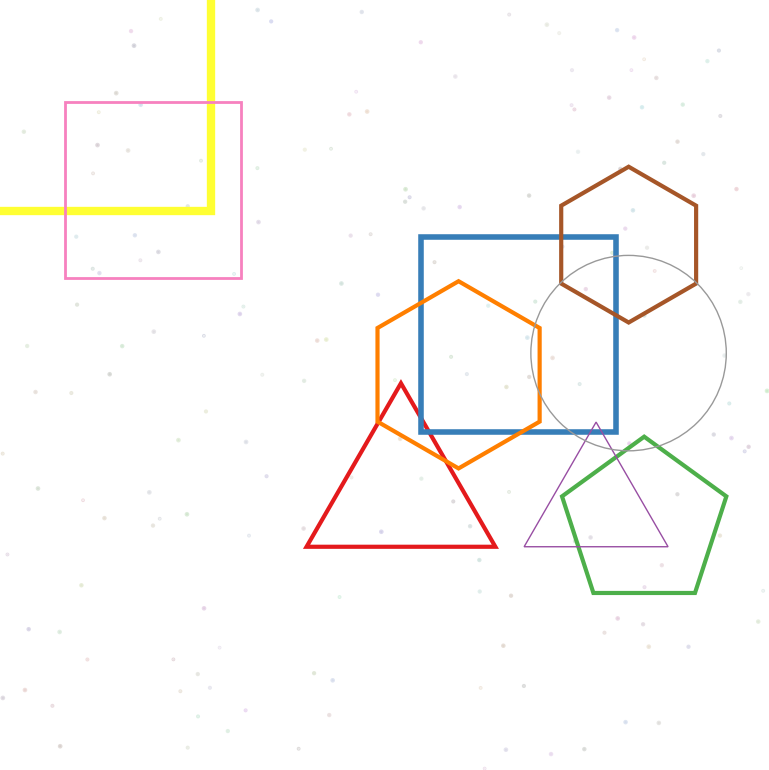[{"shape": "triangle", "thickness": 1.5, "radius": 0.71, "center": [0.521, 0.361]}, {"shape": "square", "thickness": 2, "radius": 0.63, "center": [0.673, 0.566]}, {"shape": "pentagon", "thickness": 1.5, "radius": 0.56, "center": [0.837, 0.321]}, {"shape": "triangle", "thickness": 0.5, "radius": 0.54, "center": [0.774, 0.344]}, {"shape": "hexagon", "thickness": 1.5, "radius": 0.61, "center": [0.596, 0.513]}, {"shape": "square", "thickness": 3, "radius": 0.73, "center": [0.129, 0.872]}, {"shape": "hexagon", "thickness": 1.5, "radius": 0.51, "center": [0.816, 0.682]}, {"shape": "square", "thickness": 1, "radius": 0.57, "center": [0.199, 0.753]}, {"shape": "circle", "thickness": 0.5, "radius": 0.63, "center": [0.816, 0.541]}]